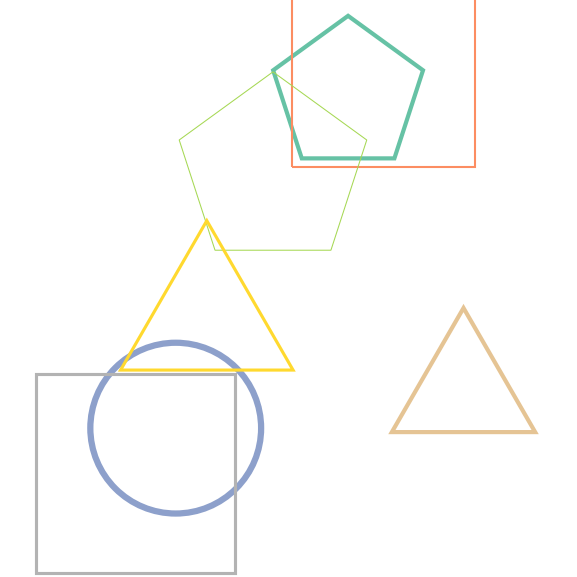[{"shape": "pentagon", "thickness": 2, "radius": 0.68, "center": [0.603, 0.835]}, {"shape": "square", "thickness": 1, "radius": 0.79, "center": [0.664, 0.869]}, {"shape": "circle", "thickness": 3, "radius": 0.74, "center": [0.304, 0.258]}, {"shape": "pentagon", "thickness": 0.5, "radius": 0.85, "center": [0.473, 0.704]}, {"shape": "triangle", "thickness": 1.5, "radius": 0.86, "center": [0.358, 0.445]}, {"shape": "triangle", "thickness": 2, "radius": 0.72, "center": [0.803, 0.323]}, {"shape": "square", "thickness": 1.5, "radius": 0.86, "center": [0.234, 0.179]}]